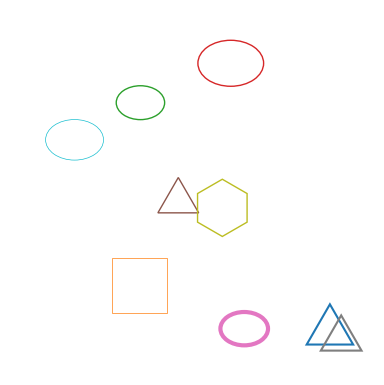[{"shape": "triangle", "thickness": 1.5, "radius": 0.35, "center": [0.857, 0.14]}, {"shape": "square", "thickness": 0.5, "radius": 0.36, "center": [0.362, 0.259]}, {"shape": "oval", "thickness": 1, "radius": 0.31, "center": [0.365, 0.733]}, {"shape": "oval", "thickness": 1, "radius": 0.43, "center": [0.599, 0.836]}, {"shape": "triangle", "thickness": 1, "radius": 0.31, "center": [0.463, 0.478]}, {"shape": "oval", "thickness": 3, "radius": 0.31, "center": [0.634, 0.146]}, {"shape": "triangle", "thickness": 1.5, "radius": 0.3, "center": [0.886, 0.12]}, {"shape": "hexagon", "thickness": 1, "radius": 0.37, "center": [0.577, 0.46]}, {"shape": "oval", "thickness": 0.5, "radius": 0.38, "center": [0.194, 0.637]}]